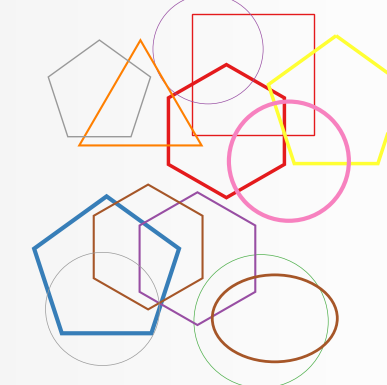[{"shape": "hexagon", "thickness": 2.5, "radius": 0.86, "center": [0.584, 0.659]}, {"shape": "square", "thickness": 1, "radius": 0.79, "center": [0.652, 0.807]}, {"shape": "pentagon", "thickness": 3, "radius": 0.98, "center": [0.275, 0.293]}, {"shape": "circle", "thickness": 0.5, "radius": 0.87, "center": [0.674, 0.165]}, {"shape": "circle", "thickness": 0.5, "radius": 0.71, "center": [0.537, 0.872]}, {"shape": "hexagon", "thickness": 1.5, "radius": 0.86, "center": [0.51, 0.328]}, {"shape": "triangle", "thickness": 1.5, "radius": 0.91, "center": [0.362, 0.713]}, {"shape": "pentagon", "thickness": 2.5, "radius": 0.92, "center": [0.867, 0.724]}, {"shape": "oval", "thickness": 2, "radius": 0.81, "center": [0.709, 0.173]}, {"shape": "hexagon", "thickness": 1.5, "radius": 0.81, "center": [0.382, 0.358]}, {"shape": "circle", "thickness": 3, "radius": 0.77, "center": [0.746, 0.581]}, {"shape": "circle", "thickness": 0.5, "radius": 0.74, "center": [0.265, 0.198]}, {"shape": "pentagon", "thickness": 1, "radius": 0.69, "center": [0.257, 0.757]}]